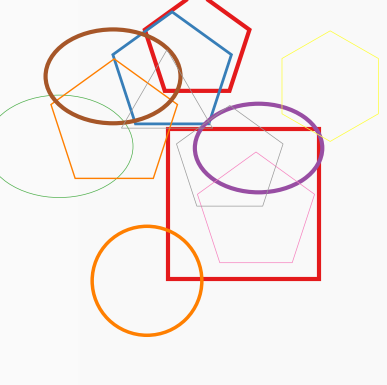[{"shape": "pentagon", "thickness": 3, "radius": 0.71, "center": [0.509, 0.879]}, {"shape": "square", "thickness": 3, "radius": 0.97, "center": [0.629, 0.471]}, {"shape": "pentagon", "thickness": 2, "radius": 0.8, "center": [0.444, 0.808]}, {"shape": "oval", "thickness": 0.5, "radius": 0.95, "center": [0.153, 0.62]}, {"shape": "oval", "thickness": 3, "radius": 0.82, "center": [0.667, 0.615]}, {"shape": "circle", "thickness": 2.5, "radius": 0.71, "center": [0.379, 0.271]}, {"shape": "pentagon", "thickness": 1, "radius": 0.86, "center": [0.295, 0.675]}, {"shape": "hexagon", "thickness": 0.5, "radius": 0.72, "center": [0.852, 0.776]}, {"shape": "oval", "thickness": 3, "radius": 0.87, "center": [0.292, 0.802]}, {"shape": "pentagon", "thickness": 0.5, "radius": 0.79, "center": [0.661, 0.446]}, {"shape": "pentagon", "thickness": 0.5, "radius": 0.72, "center": [0.593, 0.582]}, {"shape": "triangle", "thickness": 0.5, "radius": 0.68, "center": [0.431, 0.735]}]